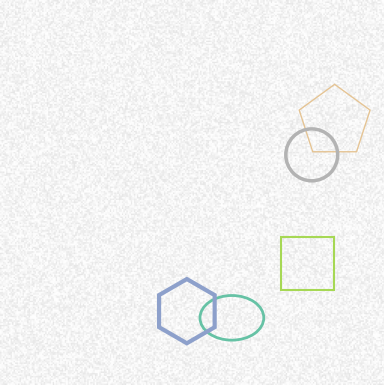[{"shape": "oval", "thickness": 2, "radius": 0.41, "center": [0.602, 0.174]}, {"shape": "hexagon", "thickness": 3, "radius": 0.42, "center": [0.485, 0.192]}, {"shape": "square", "thickness": 1.5, "radius": 0.34, "center": [0.8, 0.316]}, {"shape": "pentagon", "thickness": 1, "radius": 0.48, "center": [0.869, 0.684]}, {"shape": "circle", "thickness": 2.5, "radius": 0.34, "center": [0.81, 0.598]}]